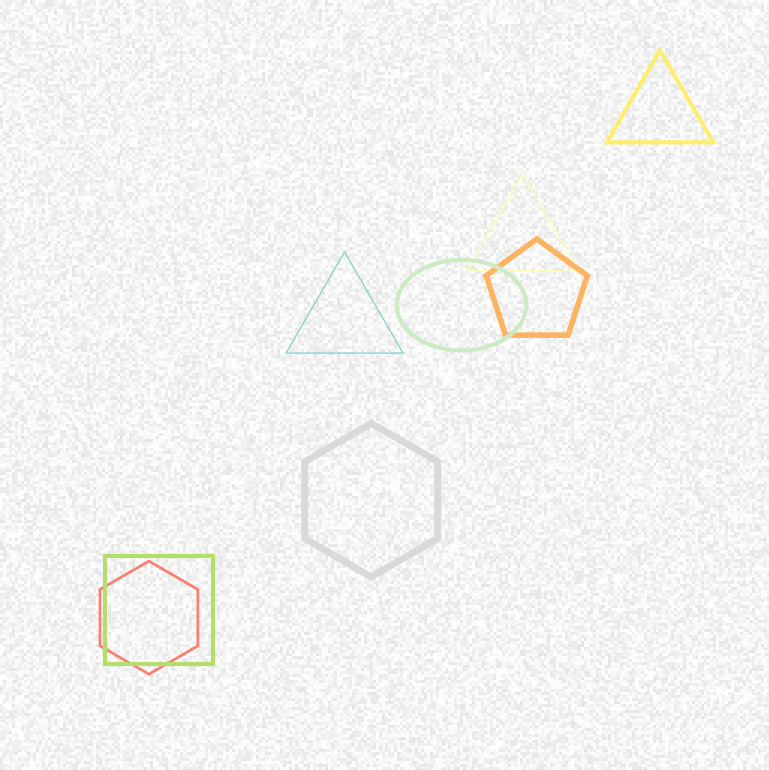[{"shape": "triangle", "thickness": 0.5, "radius": 0.44, "center": [0.447, 0.585]}, {"shape": "triangle", "thickness": 0.5, "radius": 0.42, "center": [0.679, 0.69]}, {"shape": "hexagon", "thickness": 1, "radius": 0.37, "center": [0.193, 0.198]}, {"shape": "pentagon", "thickness": 2, "radius": 0.35, "center": [0.697, 0.621]}, {"shape": "square", "thickness": 1.5, "radius": 0.35, "center": [0.207, 0.208]}, {"shape": "hexagon", "thickness": 2.5, "radius": 0.5, "center": [0.482, 0.351]}, {"shape": "oval", "thickness": 1.5, "radius": 0.42, "center": [0.599, 0.604]}, {"shape": "triangle", "thickness": 1.5, "radius": 0.4, "center": [0.857, 0.855]}]